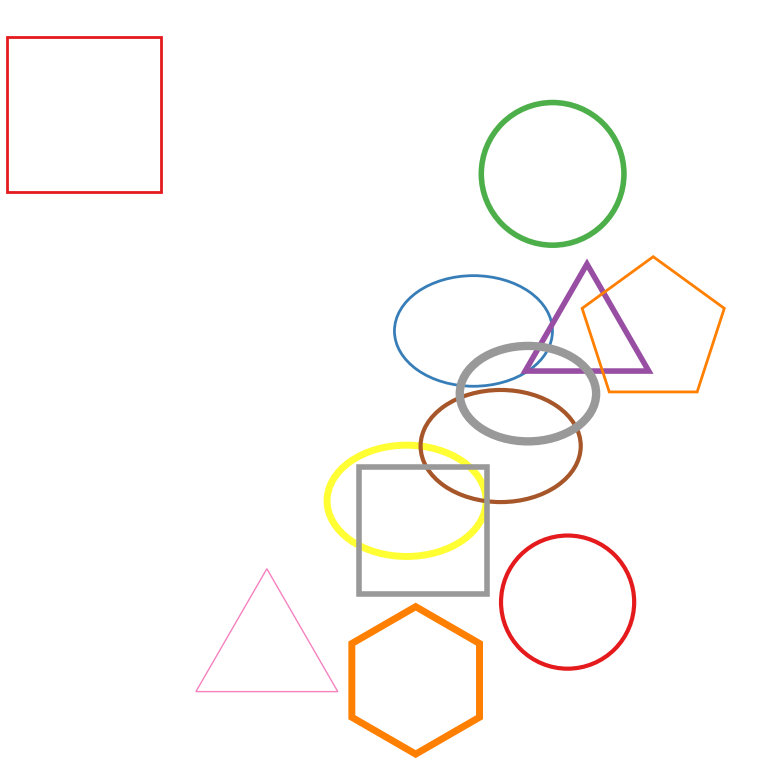[{"shape": "circle", "thickness": 1.5, "radius": 0.43, "center": [0.737, 0.218]}, {"shape": "square", "thickness": 1, "radius": 0.5, "center": [0.109, 0.851]}, {"shape": "oval", "thickness": 1, "radius": 0.51, "center": [0.615, 0.57]}, {"shape": "circle", "thickness": 2, "radius": 0.46, "center": [0.718, 0.774]}, {"shape": "triangle", "thickness": 2, "radius": 0.46, "center": [0.762, 0.564]}, {"shape": "pentagon", "thickness": 1, "radius": 0.49, "center": [0.848, 0.57]}, {"shape": "hexagon", "thickness": 2.5, "radius": 0.48, "center": [0.54, 0.116]}, {"shape": "oval", "thickness": 2.5, "radius": 0.52, "center": [0.528, 0.35]}, {"shape": "oval", "thickness": 1.5, "radius": 0.52, "center": [0.65, 0.421]}, {"shape": "triangle", "thickness": 0.5, "radius": 0.53, "center": [0.347, 0.155]}, {"shape": "oval", "thickness": 3, "radius": 0.44, "center": [0.686, 0.489]}, {"shape": "square", "thickness": 2, "radius": 0.42, "center": [0.549, 0.311]}]